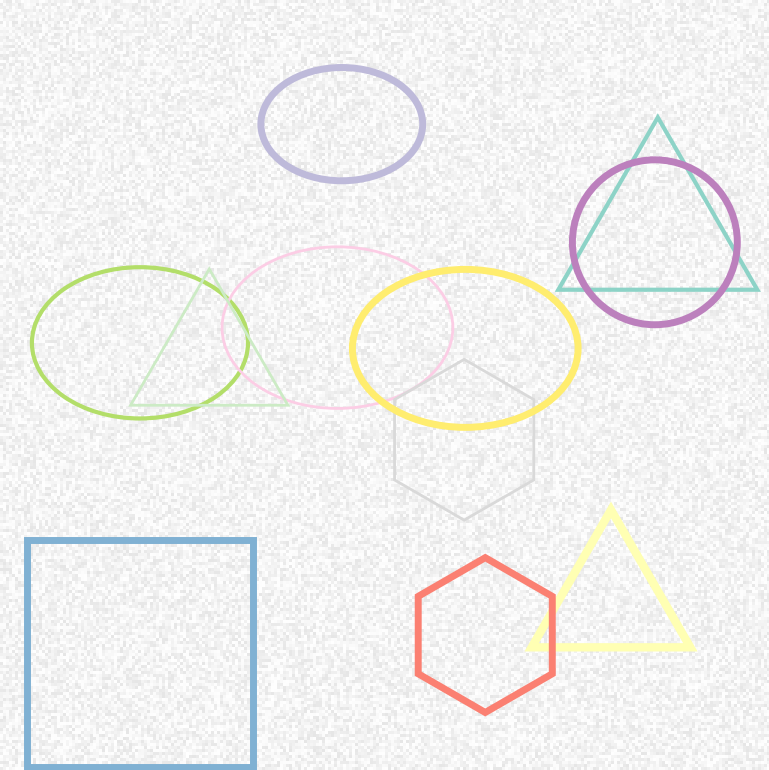[{"shape": "triangle", "thickness": 1.5, "radius": 0.75, "center": [0.854, 0.698]}, {"shape": "triangle", "thickness": 3, "radius": 0.6, "center": [0.794, 0.219]}, {"shape": "oval", "thickness": 2.5, "radius": 0.53, "center": [0.444, 0.839]}, {"shape": "hexagon", "thickness": 2.5, "radius": 0.5, "center": [0.63, 0.175]}, {"shape": "square", "thickness": 2.5, "radius": 0.74, "center": [0.182, 0.152]}, {"shape": "oval", "thickness": 1.5, "radius": 0.7, "center": [0.182, 0.555]}, {"shape": "oval", "thickness": 1, "radius": 0.75, "center": [0.438, 0.575]}, {"shape": "hexagon", "thickness": 1, "radius": 0.52, "center": [0.603, 0.429]}, {"shape": "circle", "thickness": 2.5, "radius": 0.54, "center": [0.85, 0.685]}, {"shape": "triangle", "thickness": 1, "radius": 0.59, "center": [0.272, 0.533]}, {"shape": "oval", "thickness": 2.5, "radius": 0.73, "center": [0.604, 0.548]}]